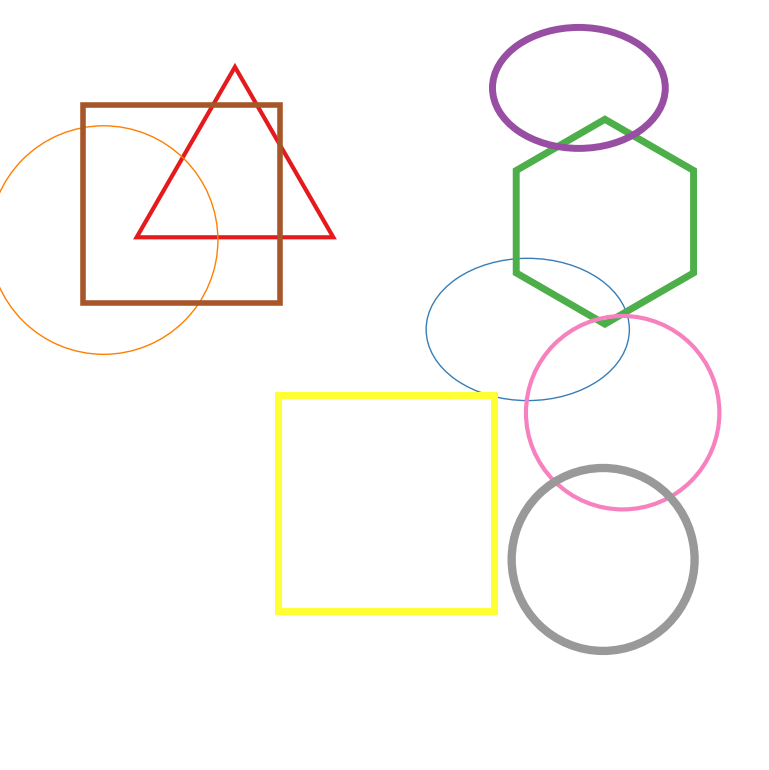[{"shape": "triangle", "thickness": 1.5, "radius": 0.74, "center": [0.305, 0.766]}, {"shape": "oval", "thickness": 0.5, "radius": 0.66, "center": [0.685, 0.572]}, {"shape": "hexagon", "thickness": 2.5, "radius": 0.66, "center": [0.786, 0.712]}, {"shape": "oval", "thickness": 2.5, "radius": 0.56, "center": [0.752, 0.886]}, {"shape": "circle", "thickness": 0.5, "radius": 0.74, "center": [0.135, 0.688]}, {"shape": "square", "thickness": 2.5, "radius": 0.7, "center": [0.501, 0.346]}, {"shape": "square", "thickness": 2, "radius": 0.64, "center": [0.236, 0.735]}, {"shape": "circle", "thickness": 1.5, "radius": 0.63, "center": [0.809, 0.464]}, {"shape": "circle", "thickness": 3, "radius": 0.59, "center": [0.783, 0.273]}]